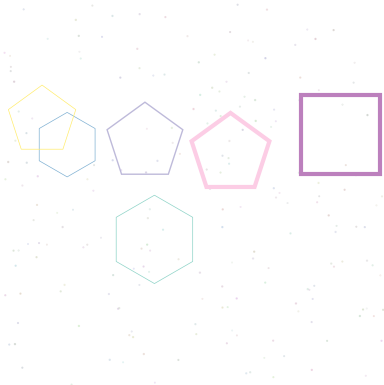[{"shape": "hexagon", "thickness": 0.5, "radius": 0.57, "center": [0.401, 0.378]}, {"shape": "pentagon", "thickness": 1, "radius": 0.52, "center": [0.376, 0.631]}, {"shape": "hexagon", "thickness": 0.5, "radius": 0.42, "center": [0.174, 0.624]}, {"shape": "pentagon", "thickness": 3, "radius": 0.53, "center": [0.599, 0.6]}, {"shape": "square", "thickness": 3, "radius": 0.51, "center": [0.883, 0.651]}, {"shape": "pentagon", "thickness": 0.5, "radius": 0.46, "center": [0.109, 0.687]}]